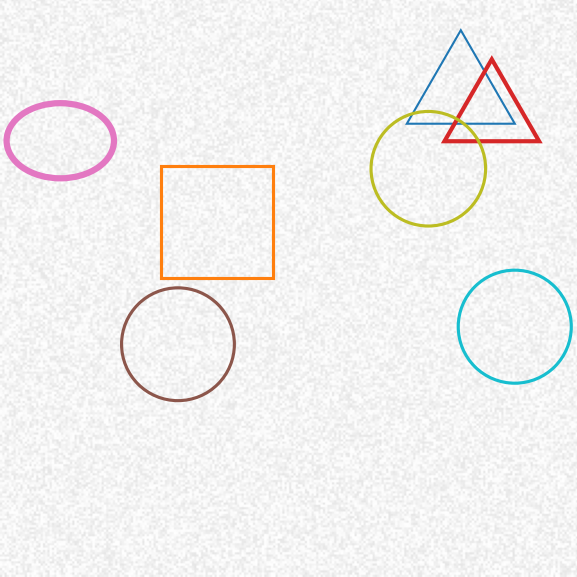[{"shape": "triangle", "thickness": 1, "radius": 0.54, "center": [0.798, 0.839]}, {"shape": "square", "thickness": 1.5, "radius": 0.49, "center": [0.376, 0.614]}, {"shape": "triangle", "thickness": 2, "radius": 0.47, "center": [0.852, 0.802]}, {"shape": "circle", "thickness": 1.5, "radius": 0.49, "center": [0.308, 0.403]}, {"shape": "oval", "thickness": 3, "radius": 0.46, "center": [0.104, 0.755]}, {"shape": "circle", "thickness": 1.5, "radius": 0.5, "center": [0.742, 0.707]}, {"shape": "circle", "thickness": 1.5, "radius": 0.49, "center": [0.891, 0.433]}]